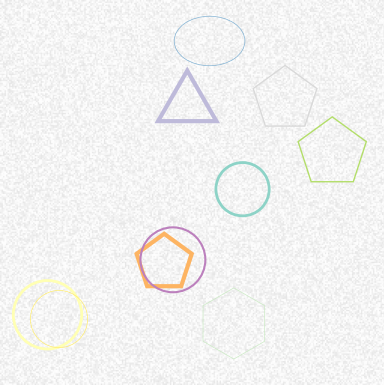[{"shape": "circle", "thickness": 2, "radius": 0.35, "center": [0.63, 0.509]}, {"shape": "circle", "thickness": 2, "radius": 0.44, "center": [0.123, 0.182]}, {"shape": "triangle", "thickness": 3, "radius": 0.44, "center": [0.486, 0.729]}, {"shape": "oval", "thickness": 0.5, "radius": 0.46, "center": [0.544, 0.894]}, {"shape": "pentagon", "thickness": 3, "radius": 0.38, "center": [0.426, 0.318]}, {"shape": "pentagon", "thickness": 1, "radius": 0.47, "center": [0.863, 0.603]}, {"shape": "pentagon", "thickness": 1, "radius": 0.44, "center": [0.741, 0.743]}, {"shape": "circle", "thickness": 1.5, "radius": 0.42, "center": [0.449, 0.325]}, {"shape": "hexagon", "thickness": 0.5, "radius": 0.46, "center": [0.607, 0.16]}, {"shape": "circle", "thickness": 0.5, "radius": 0.37, "center": [0.153, 0.171]}]